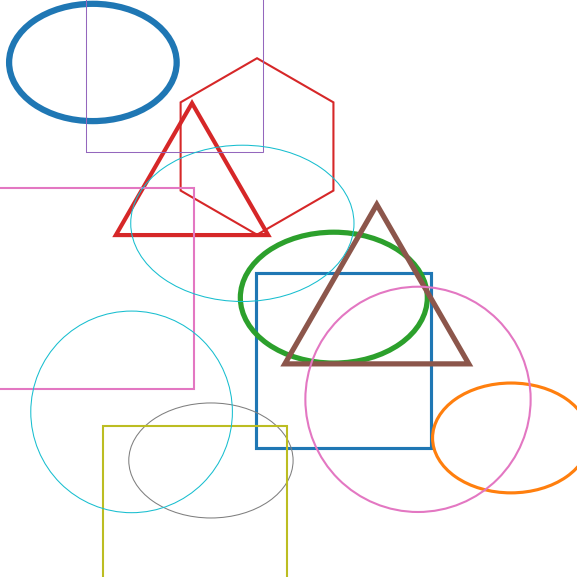[{"shape": "square", "thickness": 1.5, "radius": 0.76, "center": [0.594, 0.374]}, {"shape": "oval", "thickness": 3, "radius": 0.73, "center": [0.161, 0.891]}, {"shape": "oval", "thickness": 1.5, "radius": 0.68, "center": [0.885, 0.241]}, {"shape": "oval", "thickness": 2.5, "radius": 0.81, "center": [0.578, 0.484]}, {"shape": "hexagon", "thickness": 1, "radius": 0.76, "center": [0.445, 0.746]}, {"shape": "triangle", "thickness": 2, "radius": 0.76, "center": [0.333, 0.668]}, {"shape": "square", "thickness": 0.5, "radius": 0.76, "center": [0.302, 0.89]}, {"shape": "triangle", "thickness": 2.5, "radius": 0.92, "center": [0.652, 0.461]}, {"shape": "circle", "thickness": 1, "radius": 0.98, "center": [0.724, 0.308]}, {"shape": "square", "thickness": 1, "radius": 0.87, "center": [0.161, 0.5]}, {"shape": "oval", "thickness": 0.5, "radius": 0.71, "center": [0.365, 0.202]}, {"shape": "square", "thickness": 1, "radius": 0.8, "center": [0.337, 0.102]}, {"shape": "oval", "thickness": 0.5, "radius": 0.97, "center": [0.42, 0.612]}, {"shape": "circle", "thickness": 0.5, "radius": 0.87, "center": [0.228, 0.286]}]